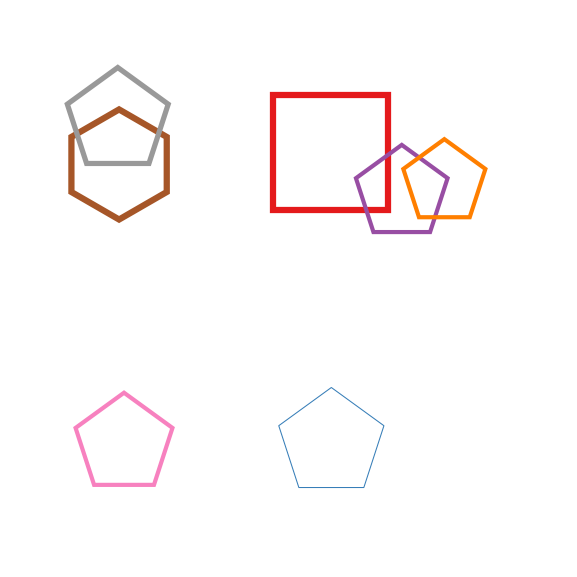[{"shape": "square", "thickness": 3, "radius": 0.5, "center": [0.572, 0.735]}, {"shape": "pentagon", "thickness": 0.5, "radius": 0.48, "center": [0.574, 0.232]}, {"shape": "pentagon", "thickness": 2, "radius": 0.42, "center": [0.696, 0.665]}, {"shape": "pentagon", "thickness": 2, "radius": 0.37, "center": [0.769, 0.683]}, {"shape": "hexagon", "thickness": 3, "radius": 0.48, "center": [0.206, 0.714]}, {"shape": "pentagon", "thickness": 2, "radius": 0.44, "center": [0.215, 0.231]}, {"shape": "pentagon", "thickness": 2.5, "radius": 0.46, "center": [0.204, 0.79]}]